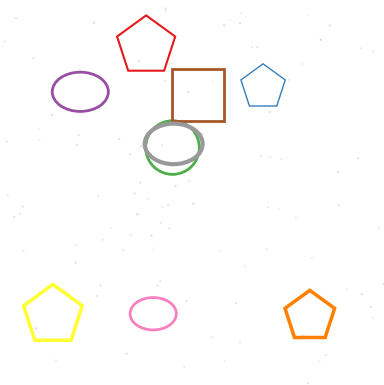[{"shape": "pentagon", "thickness": 1.5, "radius": 0.4, "center": [0.38, 0.881]}, {"shape": "pentagon", "thickness": 1, "radius": 0.3, "center": [0.683, 0.774]}, {"shape": "circle", "thickness": 2, "radius": 0.35, "center": [0.448, 0.617]}, {"shape": "oval", "thickness": 2, "radius": 0.36, "center": [0.209, 0.762]}, {"shape": "pentagon", "thickness": 2.5, "radius": 0.34, "center": [0.805, 0.178]}, {"shape": "pentagon", "thickness": 2.5, "radius": 0.4, "center": [0.138, 0.181]}, {"shape": "square", "thickness": 2, "radius": 0.34, "center": [0.513, 0.753]}, {"shape": "oval", "thickness": 2, "radius": 0.3, "center": [0.398, 0.185]}, {"shape": "oval", "thickness": 3, "radius": 0.38, "center": [0.451, 0.626]}]